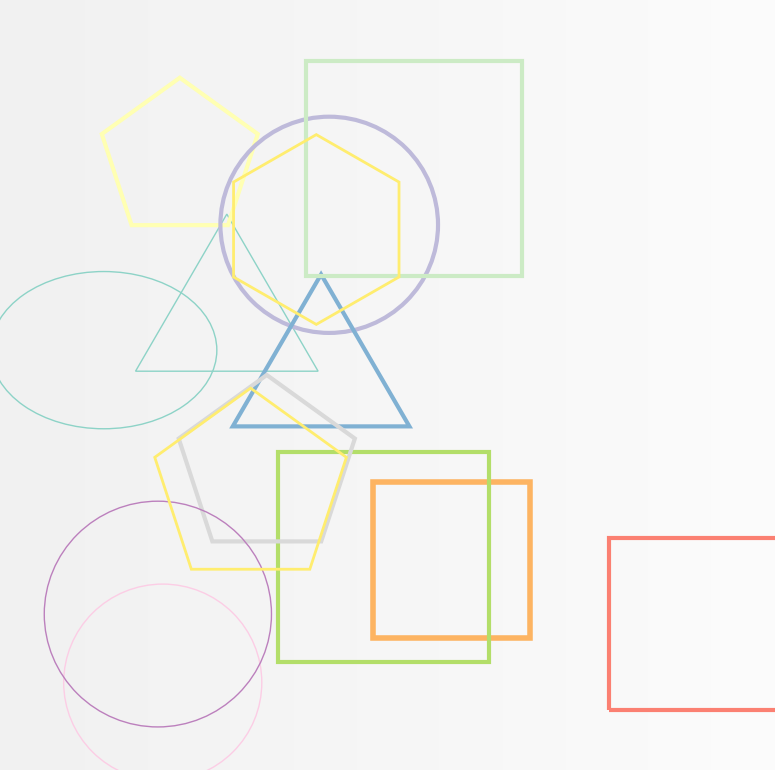[{"shape": "triangle", "thickness": 0.5, "radius": 0.68, "center": [0.293, 0.586]}, {"shape": "oval", "thickness": 0.5, "radius": 0.73, "center": [0.134, 0.545]}, {"shape": "pentagon", "thickness": 1.5, "radius": 0.53, "center": [0.232, 0.793]}, {"shape": "circle", "thickness": 1.5, "radius": 0.7, "center": [0.425, 0.708]}, {"shape": "square", "thickness": 1.5, "radius": 0.56, "center": [0.897, 0.19]}, {"shape": "triangle", "thickness": 1.5, "radius": 0.66, "center": [0.414, 0.512]}, {"shape": "square", "thickness": 2, "radius": 0.51, "center": [0.583, 0.273]}, {"shape": "square", "thickness": 1.5, "radius": 0.68, "center": [0.495, 0.276]}, {"shape": "circle", "thickness": 0.5, "radius": 0.64, "center": [0.21, 0.114]}, {"shape": "pentagon", "thickness": 1.5, "radius": 0.6, "center": [0.344, 0.394]}, {"shape": "circle", "thickness": 0.5, "radius": 0.73, "center": [0.204, 0.203]}, {"shape": "square", "thickness": 1.5, "radius": 0.69, "center": [0.534, 0.781]}, {"shape": "pentagon", "thickness": 1, "radius": 0.65, "center": [0.323, 0.366]}, {"shape": "hexagon", "thickness": 1, "radius": 0.62, "center": [0.408, 0.702]}]